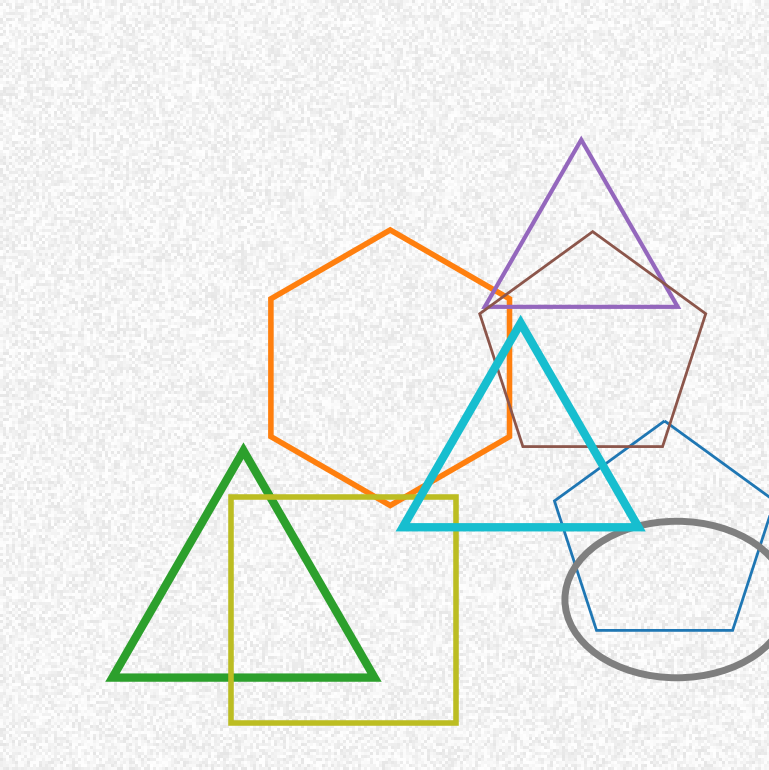[{"shape": "pentagon", "thickness": 1, "radius": 0.75, "center": [0.863, 0.303]}, {"shape": "hexagon", "thickness": 2, "radius": 0.89, "center": [0.507, 0.522]}, {"shape": "triangle", "thickness": 3, "radius": 0.98, "center": [0.316, 0.218]}, {"shape": "triangle", "thickness": 1.5, "radius": 0.72, "center": [0.755, 0.674]}, {"shape": "pentagon", "thickness": 1, "radius": 0.77, "center": [0.77, 0.545]}, {"shape": "oval", "thickness": 2.5, "radius": 0.73, "center": [0.879, 0.221]}, {"shape": "square", "thickness": 2, "radius": 0.73, "center": [0.446, 0.208]}, {"shape": "triangle", "thickness": 3, "radius": 0.88, "center": [0.676, 0.404]}]